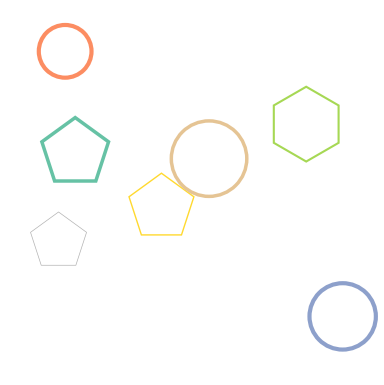[{"shape": "pentagon", "thickness": 2.5, "radius": 0.46, "center": [0.195, 0.604]}, {"shape": "circle", "thickness": 3, "radius": 0.34, "center": [0.169, 0.867]}, {"shape": "circle", "thickness": 3, "radius": 0.43, "center": [0.89, 0.178]}, {"shape": "hexagon", "thickness": 1.5, "radius": 0.49, "center": [0.795, 0.678]}, {"shape": "pentagon", "thickness": 1, "radius": 0.44, "center": [0.419, 0.461]}, {"shape": "circle", "thickness": 2.5, "radius": 0.49, "center": [0.543, 0.588]}, {"shape": "pentagon", "thickness": 0.5, "radius": 0.38, "center": [0.152, 0.373]}]